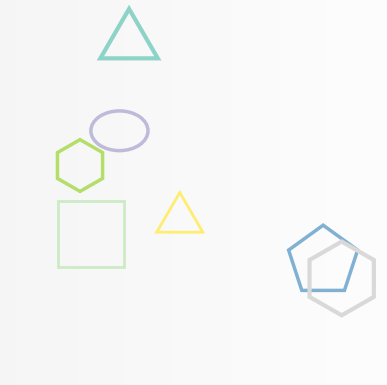[{"shape": "triangle", "thickness": 3, "radius": 0.43, "center": [0.333, 0.891]}, {"shape": "oval", "thickness": 2.5, "radius": 0.37, "center": [0.308, 0.66]}, {"shape": "pentagon", "thickness": 2.5, "radius": 0.47, "center": [0.834, 0.321]}, {"shape": "hexagon", "thickness": 2.5, "radius": 0.34, "center": [0.207, 0.57]}, {"shape": "hexagon", "thickness": 3, "radius": 0.48, "center": [0.882, 0.277]}, {"shape": "square", "thickness": 2, "radius": 0.43, "center": [0.234, 0.392]}, {"shape": "triangle", "thickness": 2, "radius": 0.34, "center": [0.464, 0.431]}]